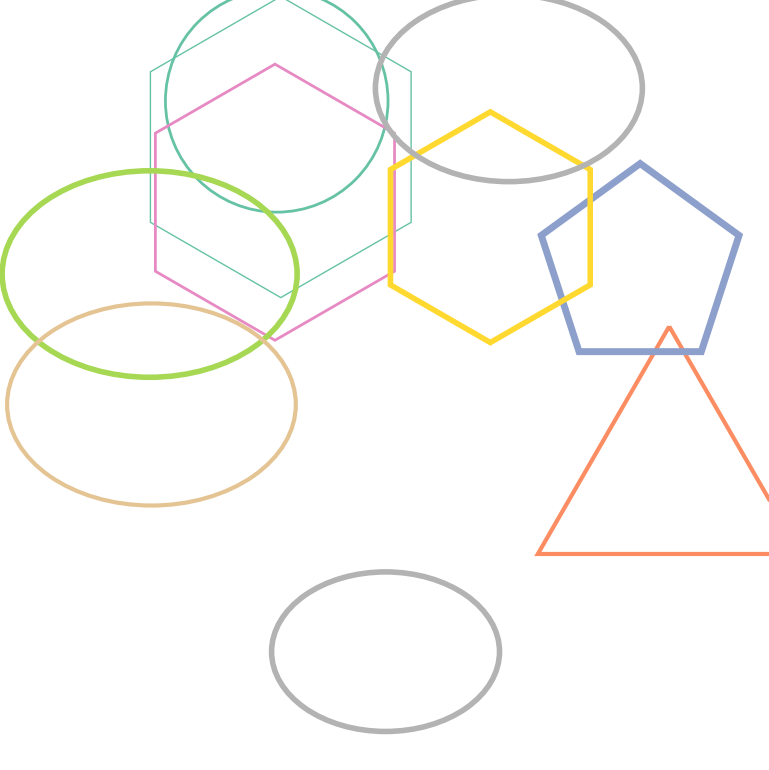[{"shape": "hexagon", "thickness": 0.5, "radius": 0.98, "center": [0.365, 0.809]}, {"shape": "circle", "thickness": 1, "radius": 0.72, "center": [0.359, 0.869]}, {"shape": "triangle", "thickness": 1.5, "radius": 0.99, "center": [0.869, 0.379]}, {"shape": "pentagon", "thickness": 2.5, "radius": 0.68, "center": [0.831, 0.653]}, {"shape": "hexagon", "thickness": 1, "radius": 0.9, "center": [0.357, 0.737]}, {"shape": "oval", "thickness": 2, "radius": 0.96, "center": [0.194, 0.644]}, {"shape": "hexagon", "thickness": 2, "radius": 0.75, "center": [0.637, 0.705]}, {"shape": "oval", "thickness": 1.5, "radius": 0.94, "center": [0.197, 0.475]}, {"shape": "oval", "thickness": 2, "radius": 0.74, "center": [0.501, 0.154]}, {"shape": "oval", "thickness": 2, "radius": 0.87, "center": [0.661, 0.885]}]